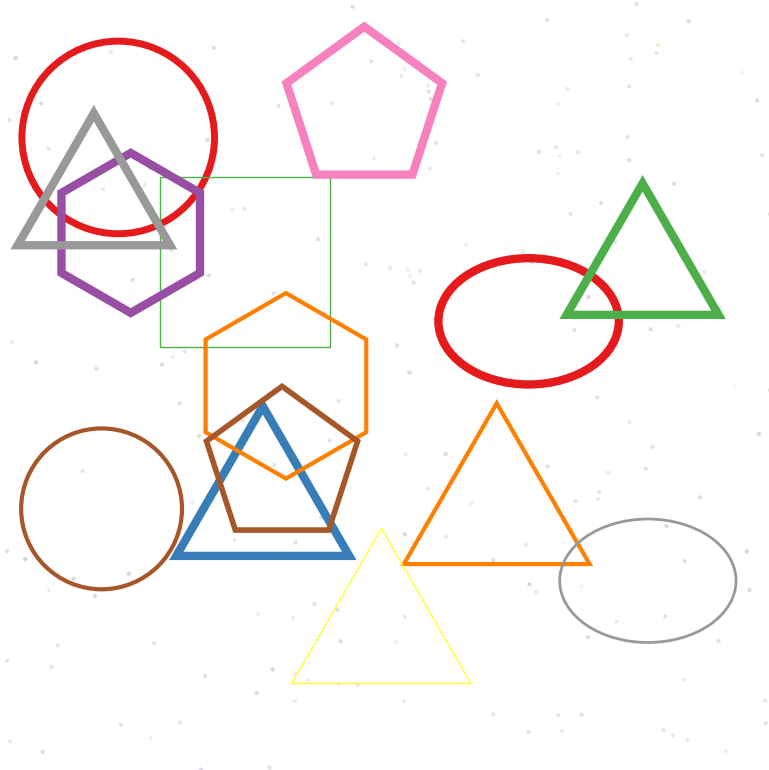[{"shape": "oval", "thickness": 3, "radius": 0.59, "center": [0.686, 0.583]}, {"shape": "circle", "thickness": 2.5, "radius": 0.63, "center": [0.154, 0.821]}, {"shape": "triangle", "thickness": 3, "radius": 0.65, "center": [0.341, 0.343]}, {"shape": "square", "thickness": 0.5, "radius": 0.55, "center": [0.318, 0.659]}, {"shape": "triangle", "thickness": 3, "radius": 0.57, "center": [0.835, 0.648]}, {"shape": "hexagon", "thickness": 3, "radius": 0.52, "center": [0.17, 0.697]}, {"shape": "hexagon", "thickness": 1.5, "radius": 0.6, "center": [0.371, 0.499]}, {"shape": "triangle", "thickness": 1.5, "radius": 0.7, "center": [0.645, 0.337]}, {"shape": "triangle", "thickness": 0.5, "radius": 0.67, "center": [0.495, 0.179]}, {"shape": "circle", "thickness": 1.5, "radius": 0.52, "center": [0.132, 0.339]}, {"shape": "pentagon", "thickness": 2, "radius": 0.52, "center": [0.366, 0.395]}, {"shape": "pentagon", "thickness": 3, "radius": 0.53, "center": [0.473, 0.859]}, {"shape": "oval", "thickness": 1, "radius": 0.57, "center": [0.841, 0.246]}, {"shape": "triangle", "thickness": 3, "radius": 0.57, "center": [0.122, 0.739]}]